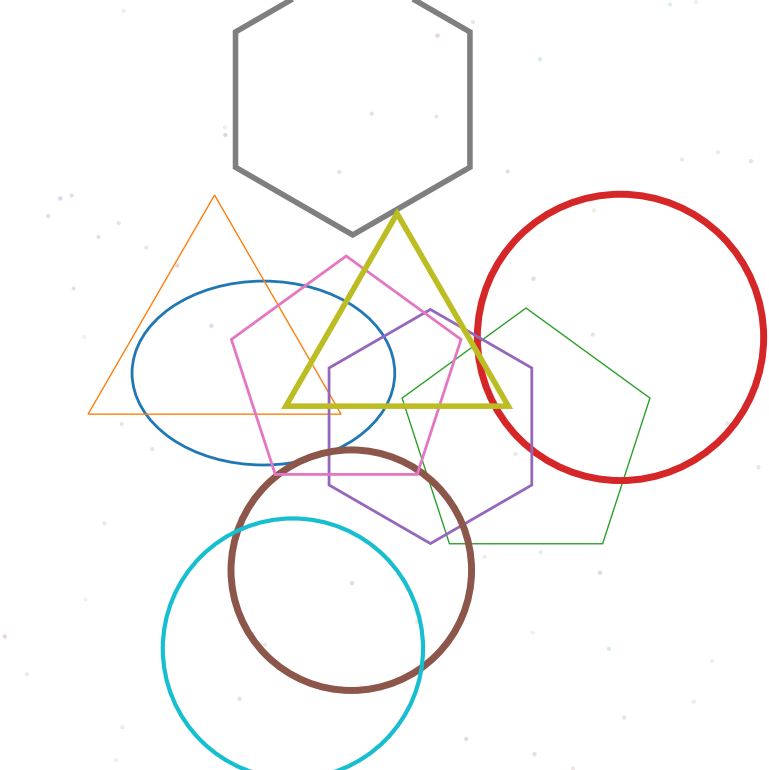[{"shape": "oval", "thickness": 1, "radius": 0.85, "center": [0.342, 0.516]}, {"shape": "triangle", "thickness": 0.5, "radius": 0.95, "center": [0.279, 0.557]}, {"shape": "pentagon", "thickness": 0.5, "radius": 0.85, "center": [0.683, 0.431]}, {"shape": "circle", "thickness": 2.5, "radius": 0.93, "center": [0.806, 0.562]}, {"shape": "hexagon", "thickness": 1, "radius": 0.76, "center": [0.559, 0.446]}, {"shape": "circle", "thickness": 2.5, "radius": 0.78, "center": [0.456, 0.259]}, {"shape": "pentagon", "thickness": 1, "radius": 0.78, "center": [0.45, 0.511]}, {"shape": "hexagon", "thickness": 2, "radius": 0.88, "center": [0.458, 0.871]}, {"shape": "triangle", "thickness": 2, "radius": 0.83, "center": [0.516, 0.556]}, {"shape": "circle", "thickness": 1.5, "radius": 0.84, "center": [0.38, 0.158]}]